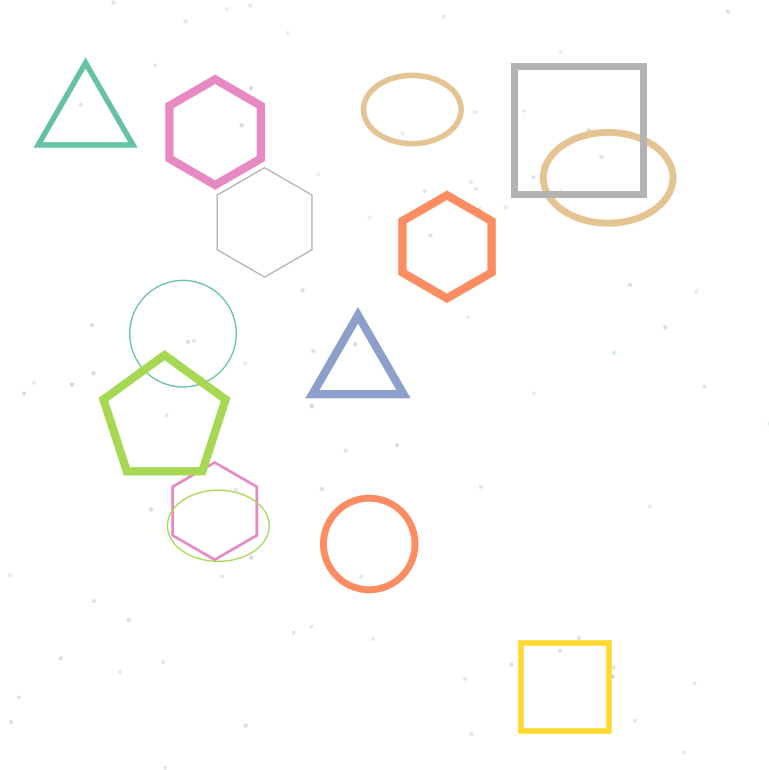[{"shape": "triangle", "thickness": 2, "radius": 0.36, "center": [0.111, 0.847]}, {"shape": "circle", "thickness": 0.5, "radius": 0.35, "center": [0.238, 0.567]}, {"shape": "hexagon", "thickness": 3, "radius": 0.33, "center": [0.581, 0.68]}, {"shape": "circle", "thickness": 2.5, "radius": 0.3, "center": [0.48, 0.294]}, {"shape": "triangle", "thickness": 3, "radius": 0.34, "center": [0.465, 0.522]}, {"shape": "hexagon", "thickness": 1, "radius": 0.32, "center": [0.279, 0.336]}, {"shape": "hexagon", "thickness": 3, "radius": 0.34, "center": [0.279, 0.828]}, {"shape": "oval", "thickness": 0.5, "radius": 0.33, "center": [0.284, 0.317]}, {"shape": "pentagon", "thickness": 3, "radius": 0.42, "center": [0.214, 0.455]}, {"shape": "square", "thickness": 2, "radius": 0.29, "center": [0.734, 0.107]}, {"shape": "oval", "thickness": 2.5, "radius": 0.42, "center": [0.79, 0.769]}, {"shape": "oval", "thickness": 2, "radius": 0.32, "center": [0.535, 0.858]}, {"shape": "hexagon", "thickness": 0.5, "radius": 0.36, "center": [0.344, 0.711]}, {"shape": "square", "thickness": 2.5, "radius": 0.42, "center": [0.751, 0.831]}]